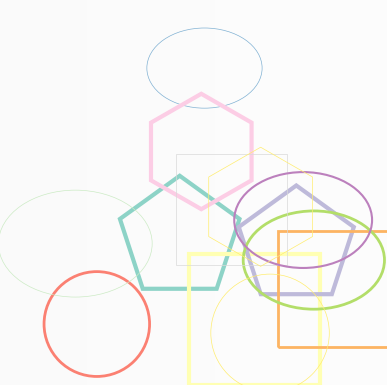[{"shape": "pentagon", "thickness": 3, "radius": 0.81, "center": [0.464, 0.381]}, {"shape": "square", "thickness": 3, "radius": 0.85, "center": [0.657, 0.17]}, {"shape": "pentagon", "thickness": 3, "radius": 0.78, "center": [0.765, 0.362]}, {"shape": "circle", "thickness": 2, "radius": 0.68, "center": [0.25, 0.158]}, {"shape": "oval", "thickness": 0.5, "radius": 0.74, "center": [0.528, 0.823]}, {"shape": "square", "thickness": 2, "radius": 0.76, "center": [0.868, 0.25]}, {"shape": "oval", "thickness": 2, "radius": 0.91, "center": [0.81, 0.325]}, {"shape": "hexagon", "thickness": 3, "radius": 0.75, "center": [0.519, 0.607]}, {"shape": "square", "thickness": 0.5, "radius": 0.72, "center": [0.597, 0.457]}, {"shape": "oval", "thickness": 1.5, "radius": 0.89, "center": [0.782, 0.428]}, {"shape": "oval", "thickness": 0.5, "radius": 0.99, "center": [0.194, 0.367]}, {"shape": "hexagon", "thickness": 0.5, "radius": 0.77, "center": [0.673, 0.463]}, {"shape": "circle", "thickness": 0.5, "radius": 0.76, "center": [0.697, 0.135]}]